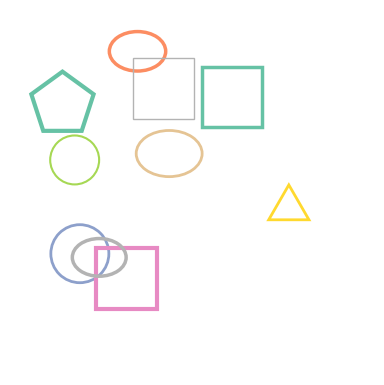[{"shape": "square", "thickness": 2.5, "radius": 0.39, "center": [0.603, 0.748]}, {"shape": "pentagon", "thickness": 3, "radius": 0.43, "center": [0.162, 0.729]}, {"shape": "oval", "thickness": 2.5, "radius": 0.37, "center": [0.357, 0.867]}, {"shape": "circle", "thickness": 2, "radius": 0.38, "center": [0.207, 0.341]}, {"shape": "square", "thickness": 3, "radius": 0.4, "center": [0.328, 0.276]}, {"shape": "circle", "thickness": 1.5, "radius": 0.32, "center": [0.194, 0.585]}, {"shape": "triangle", "thickness": 2, "radius": 0.3, "center": [0.75, 0.459]}, {"shape": "oval", "thickness": 2, "radius": 0.43, "center": [0.439, 0.601]}, {"shape": "oval", "thickness": 2.5, "radius": 0.35, "center": [0.258, 0.331]}, {"shape": "square", "thickness": 1, "radius": 0.4, "center": [0.425, 0.771]}]